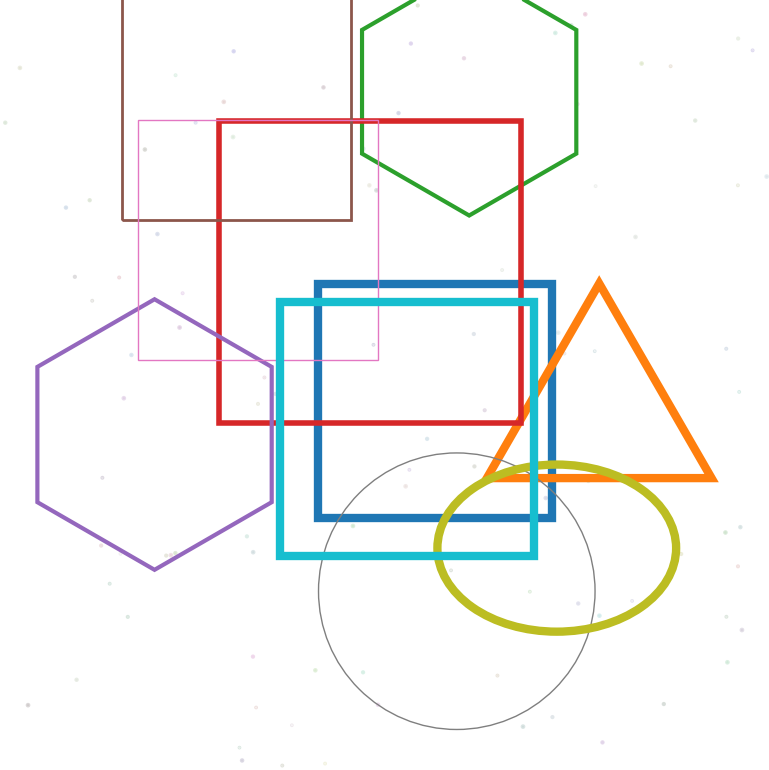[{"shape": "square", "thickness": 3, "radius": 0.76, "center": [0.565, 0.479]}, {"shape": "triangle", "thickness": 3, "radius": 0.84, "center": [0.778, 0.463]}, {"shape": "hexagon", "thickness": 1.5, "radius": 0.8, "center": [0.609, 0.881]}, {"shape": "square", "thickness": 2, "radius": 0.98, "center": [0.481, 0.646]}, {"shape": "hexagon", "thickness": 1.5, "radius": 0.88, "center": [0.201, 0.436]}, {"shape": "square", "thickness": 1, "radius": 0.74, "center": [0.307, 0.863]}, {"shape": "square", "thickness": 0.5, "radius": 0.78, "center": [0.335, 0.688]}, {"shape": "circle", "thickness": 0.5, "radius": 0.9, "center": [0.593, 0.232]}, {"shape": "oval", "thickness": 3, "radius": 0.78, "center": [0.723, 0.288]}, {"shape": "square", "thickness": 3, "radius": 0.83, "center": [0.529, 0.443]}]